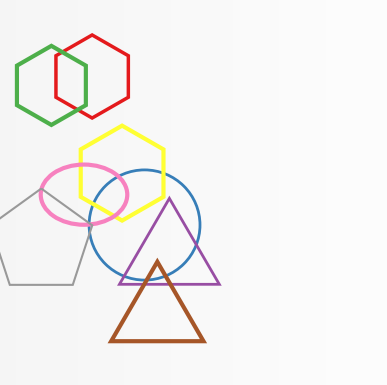[{"shape": "hexagon", "thickness": 2.5, "radius": 0.54, "center": [0.238, 0.801]}, {"shape": "circle", "thickness": 2, "radius": 0.72, "center": [0.373, 0.416]}, {"shape": "hexagon", "thickness": 3, "radius": 0.51, "center": [0.133, 0.778]}, {"shape": "triangle", "thickness": 2, "radius": 0.74, "center": [0.437, 0.336]}, {"shape": "hexagon", "thickness": 3, "radius": 0.62, "center": [0.315, 0.55]}, {"shape": "triangle", "thickness": 3, "radius": 0.69, "center": [0.406, 0.183]}, {"shape": "oval", "thickness": 3, "radius": 0.56, "center": [0.217, 0.494]}, {"shape": "pentagon", "thickness": 1.5, "radius": 0.69, "center": [0.107, 0.372]}]